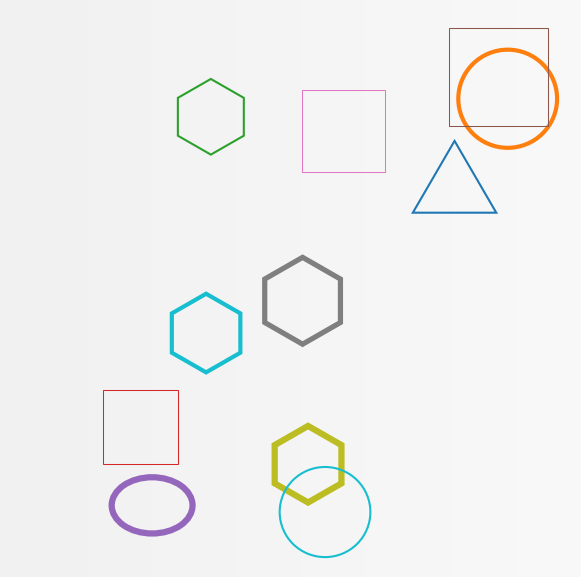[{"shape": "triangle", "thickness": 1, "radius": 0.41, "center": [0.782, 0.672]}, {"shape": "circle", "thickness": 2, "radius": 0.42, "center": [0.873, 0.828]}, {"shape": "hexagon", "thickness": 1, "radius": 0.33, "center": [0.363, 0.797]}, {"shape": "square", "thickness": 0.5, "radius": 0.32, "center": [0.241, 0.259]}, {"shape": "oval", "thickness": 3, "radius": 0.35, "center": [0.262, 0.124]}, {"shape": "square", "thickness": 0.5, "radius": 0.42, "center": [0.858, 0.866]}, {"shape": "square", "thickness": 0.5, "radius": 0.36, "center": [0.591, 0.772]}, {"shape": "hexagon", "thickness": 2.5, "radius": 0.38, "center": [0.521, 0.478]}, {"shape": "hexagon", "thickness": 3, "radius": 0.33, "center": [0.53, 0.195]}, {"shape": "circle", "thickness": 1, "radius": 0.39, "center": [0.559, 0.112]}, {"shape": "hexagon", "thickness": 2, "radius": 0.34, "center": [0.355, 0.422]}]